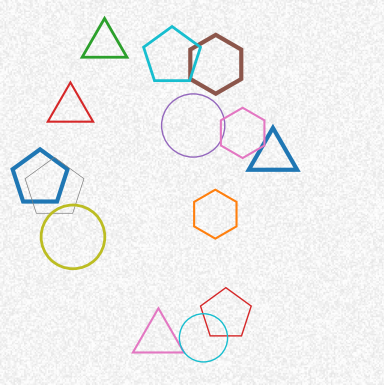[{"shape": "pentagon", "thickness": 3, "radius": 0.37, "center": [0.104, 0.537]}, {"shape": "triangle", "thickness": 3, "radius": 0.36, "center": [0.709, 0.595]}, {"shape": "hexagon", "thickness": 1.5, "radius": 0.32, "center": [0.559, 0.444]}, {"shape": "triangle", "thickness": 2, "radius": 0.34, "center": [0.272, 0.885]}, {"shape": "triangle", "thickness": 1.5, "radius": 0.34, "center": [0.183, 0.718]}, {"shape": "pentagon", "thickness": 1, "radius": 0.35, "center": [0.587, 0.184]}, {"shape": "circle", "thickness": 1, "radius": 0.41, "center": [0.502, 0.674]}, {"shape": "hexagon", "thickness": 3, "radius": 0.38, "center": [0.56, 0.833]}, {"shape": "triangle", "thickness": 1.5, "radius": 0.38, "center": [0.411, 0.123]}, {"shape": "hexagon", "thickness": 1.5, "radius": 0.33, "center": [0.63, 0.655]}, {"shape": "pentagon", "thickness": 0.5, "radius": 0.4, "center": [0.142, 0.511]}, {"shape": "circle", "thickness": 2, "radius": 0.41, "center": [0.19, 0.385]}, {"shape": "circle", "thickness": 1, "radius": 0.31, "center": [0.529, 0.122]}, {"shape": "pentagon", "thickness": 2, "radius": 0.39, "center": [0.447, 0.853]}]